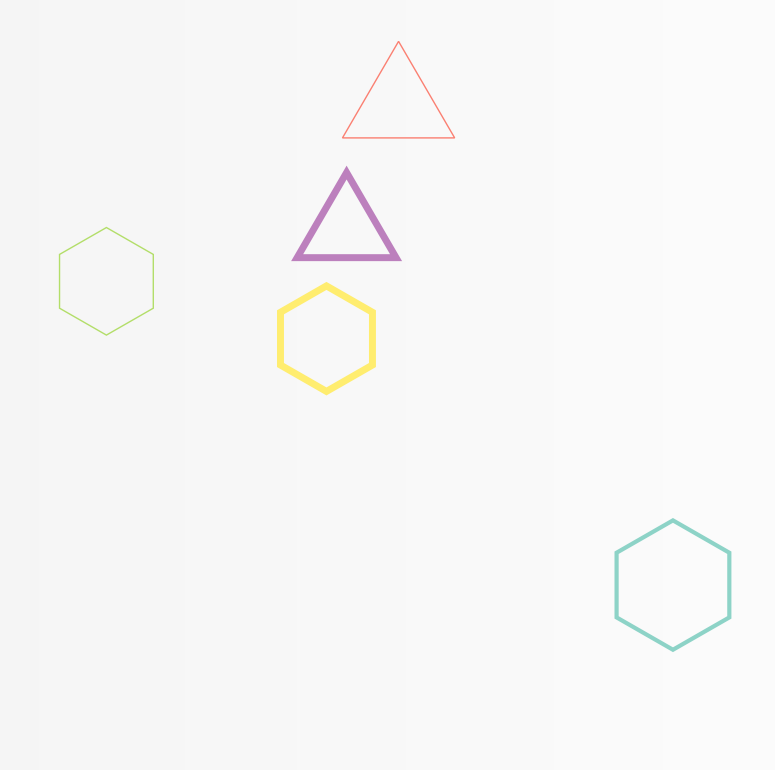[{"shape": "hexagon", "thickness": 1.5, "radius": 0.42, "center": [0.868, 0.24]}, {"shape": "triangle", "thickness": 0.5, "radius": 0.42, "center": [0.514, 0.863]}, {"shape": "hexagon", "thickness": 0.5, "radius": 0.35, "center": [0.137, 0.635]}, {"shape": "triangle", "thickness": 2.5, "radius": 0.37, "center": [0.447, 0.702]}, {"shape": "hexagon", "thickness": 2.5, "radius": 0.34, "center": [0.421, 0.56]}]